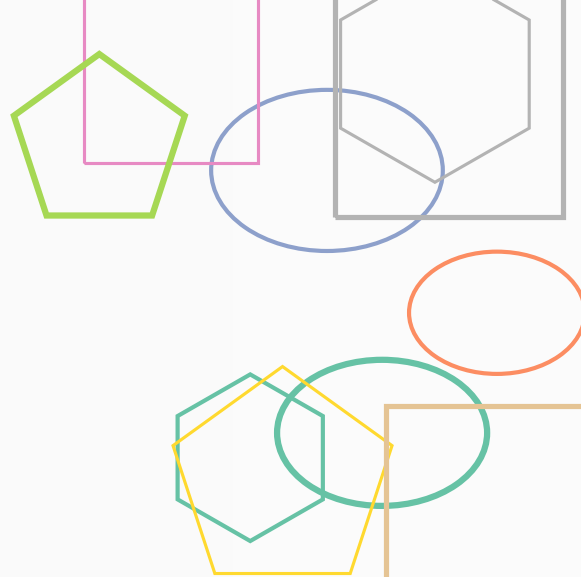[{"shape": "oval", "thickness": 3, "radius": 0.9, "center": [0.657, 0.25]}, {"shape": "hexagon", "thickness": 2, "radius": 0.72, "center": [0.431, 0.207]}, {"shape": "oval", "thickness": 2, "radius": 0.76, "center": [0.855, 0.458]}, {"shape": "oval", "thickness": 2, "radius": 1.0, "center": [0.563, 0.704]}, {"shape": "square", "thickness": 1.5, "radius": 0.75, "center": [0.295, 0.867]}, {"shape": "pentagon", "thickness": 3, "radius": 0.77, "center": [0.171, 0.751]}, {"shape": "pentagon", "thickness": 1.5, "radius": 0.99, "center": [0.486, 0.166]}, {"shape": "square", "thickness": 2.5, "radius": 0.91, "center": [0.846, 0.114]}, {"shape": "hexagon", "thickness": 1.5, "radius": 0.94, "center": [0.748, 0.871]}, {"shape": "square", "thickness": 2.5, "radius": 0.98, "center": [0.773, 0.819]}]